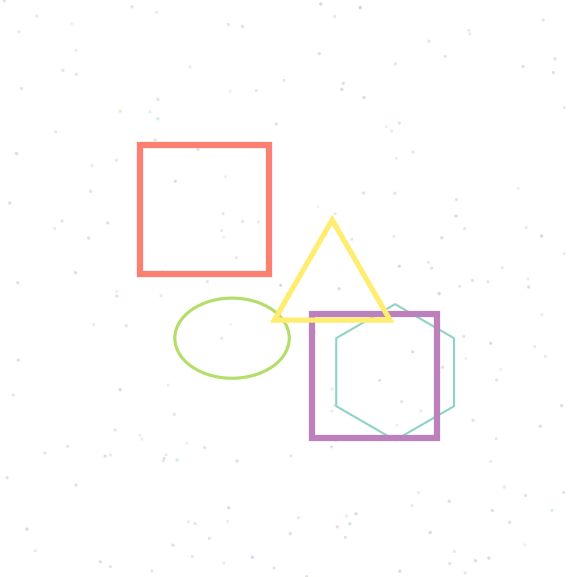[{"shape": "hexagon", "thickness": 1, "radius": 0.59, "center": [0.684, 0.355]}, {"shape": "square", "thickness": 3, "radius": 0.56, "center": [0.354, 0.636]}, {"shape": "oval", "thickness": 1.5, "radius": 0.5, "center": [0.402, 0.414]}, {"shape": "square", "thickness": 3, "radius": 0.54, "center": [0.649, 0.348]}, {"shape": "triangle", "thickness": 2.5, "radius": 0.58, "center": [0.575, 0.503]}]